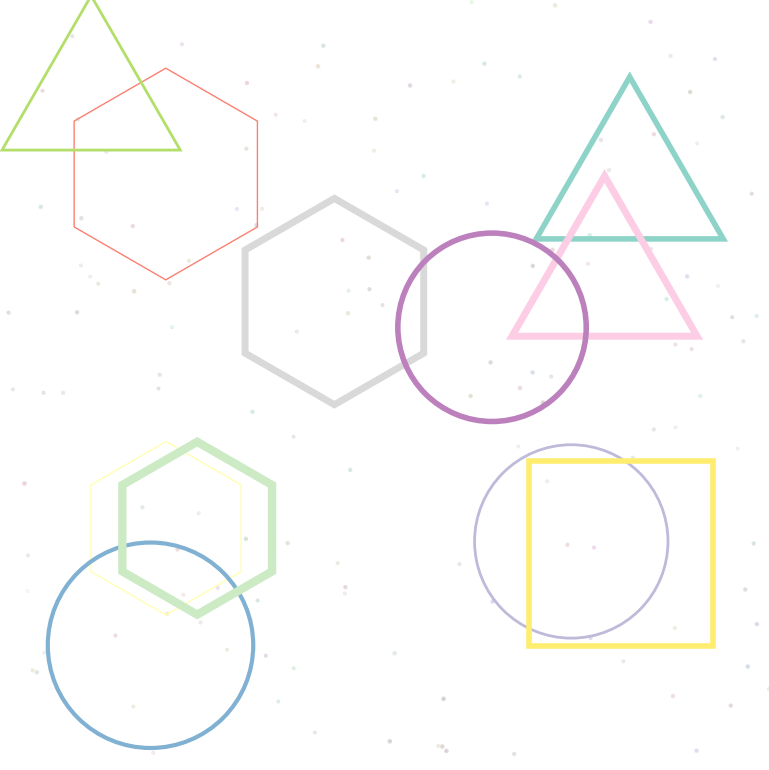[{"shape": "triangle", "thickness": 2, "radius": 0.7, "center": [0.818, 0.76]}, {"shape": "hexagon", "thickness": 0.5, "radius": 0.56, "center": [0.216, 0.314]}, {"shape": "circle", "thickness": 1, "radius": 0.63, "center": [0.742, 0.297]}, {"shape": "hexagon", "thickness": 0.5, "radius": 0.69, "center": [0.215, 0.774]}, {"shape": "circle", "thickness": 1.5, "radius": 0.67, "center": [0.195, 0.162]}, {"shape": "triangle", "thickness": 1, "radius": 0.67, "center": [0.118, 0.872]}, {"shape": "triangle", "thickness": 2.5, "radius": 0.69, "center": [0.785, 0.633]}, {"shape": "hexagon", "thickness": 2.5, "radius": 0.67, "center": [0.434, 0.608]}, {"shape": "circle", "thickness": 2, "radius": 0.61, "center": [0.639, 0.575]}, {"shape": "hexagon", "thickness": 3, "radius": 0.56, "center": [0.256, 0.314]}, {"shape": "square", "thickness": 2, "radius": 0.6, "center": [0.807, 0.281]}]